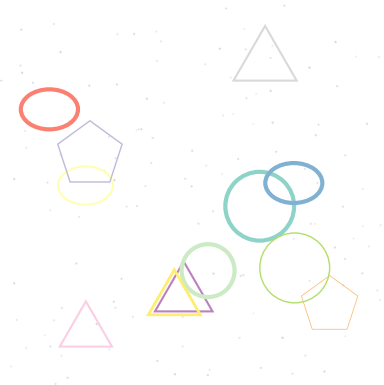[{"shape": "circle", "thickness": 3, "radius": 0.45, "center": [0.675, 0.464]}, {"shape": "oval", "thickness": 1.5, "radius": 0.36, "center": [0.222, 0.518]}, {"shape": "pentagon", "thickness": 1, "radius": 0.44, "center": [0.234, 0.598]}, {"shape": "oval", "thickness": 3, "radius": 0.37, "center": [0.128, 0.716]}, {"shape": "oval", "thickness": 3, "radius": 0.37, "center": [0.763, 0.525]}, {"shape": "pentagon", "thickness": 0.5, "radius": 0.39, "center": [0.856, 0.207]}, {"shape": "circle", "thickness": 1, "radius": 0.45, "center": [0.765, 0.304]}, {"shape": "triangle", "thickness": 1.5, "radius": 0.39, "center": [0.223, 0.139]}, {"shape": "triangle", "thickness": 1.5, "radius": 0.47, "center": [0.689, 0.838]}, {"shape": "triangle", "thickness": 1.5, "radius": 0.43, "center": [0.477, 0.234]}, {"shape": "circle", "thickness": 3, "radius": 0.34, "center": [0.541, 0.297]}, {"shape": "triangle", "thickness": 2, "radius": 0.39, "center": [0.453, 0.221]}]